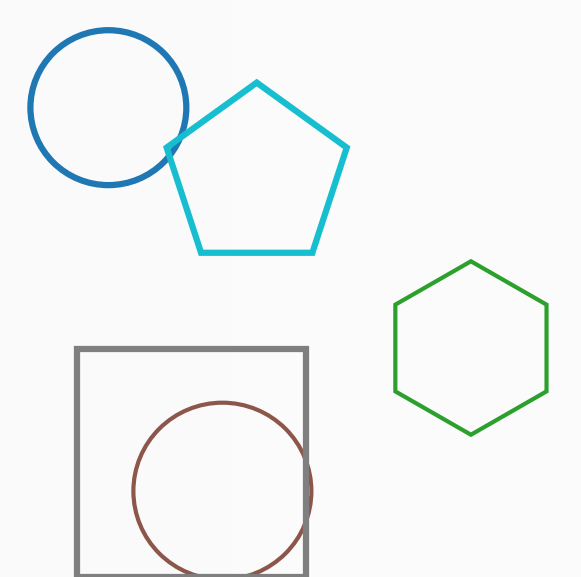[{"shape": "circle", "thickness": 3, "radius": 0.67, "center": [0.186, 0.813]}, {"shape": "hexagon", "thickness": 2, "radius": 0.75, "center": [0.81, 0.397]}, {"shape": "circle", "thickness": 2, "radius": 0.77, "center": [0.383, 0.149]}, {"shape": "square", "thickness": 3, "radius": 0.99, "center": [0.329, 0.197]}, {"shape": "pentagon", "thickness": 3, "radius": 0.81, "center": [0.442, 0.693]}]